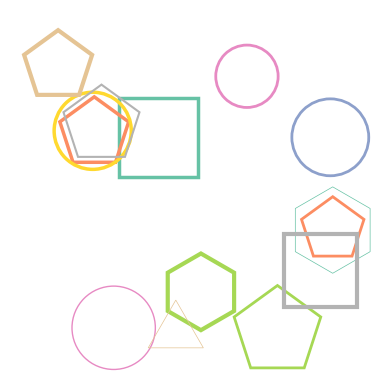[{"shape": "hexagon", "thickness": 0.5, "radius": 0.56, "center": [0.864, 0.402]}, {"shape": "square", "thickness": 2.5, "radius": 0.51, "center": [0.411, 0.643]}, {"shape": "pentagon", "thickness": 2.5, "radius": 0.47, "center": [0.245, 0.654]}, {"shape": "pentagon", "thickness": 2, "radius": 0.43, "center": [0.864, 0.404]}, {"shape": "circle", "thickness": 2, "radius": 0.5, "center": [0.858, 0.643]}, {"shape": "circle", "thickness": 1, "radius": 0.54, "center": [0.295, 0.149]}, {"shape": "circle", "thickness": 2, "radius": 0.41, "center": [0.641, 0.802]}, {"shape": "hexagon", "thickness": 3, "radius": 0.5, "center": [0.522, 0.242]}, {"shape": "pentagon", "thickness": 2, "radius": 0.59, "center": [0.721, 0.14]}, {"shape": "circle", "thickness": 2.5, "radius": 0.5, "center": [0.241, 0.66]}, {"shape": "triangle", "thickness": 0.5, "radius": 0.41, "center": [0.457, 0.138]}, {"shape": "pentagon", "thickness": 3, "radius": 0.46, "center": [0.151, 0.829]}, {"shape": "pentagon", "thickness": 1.5, "radius": 0.52, "center": [0.264, 0.676]}, {"shape": "square", "thickness": 3, "radius": 0.47, "center": [0.833, 0.297]}]